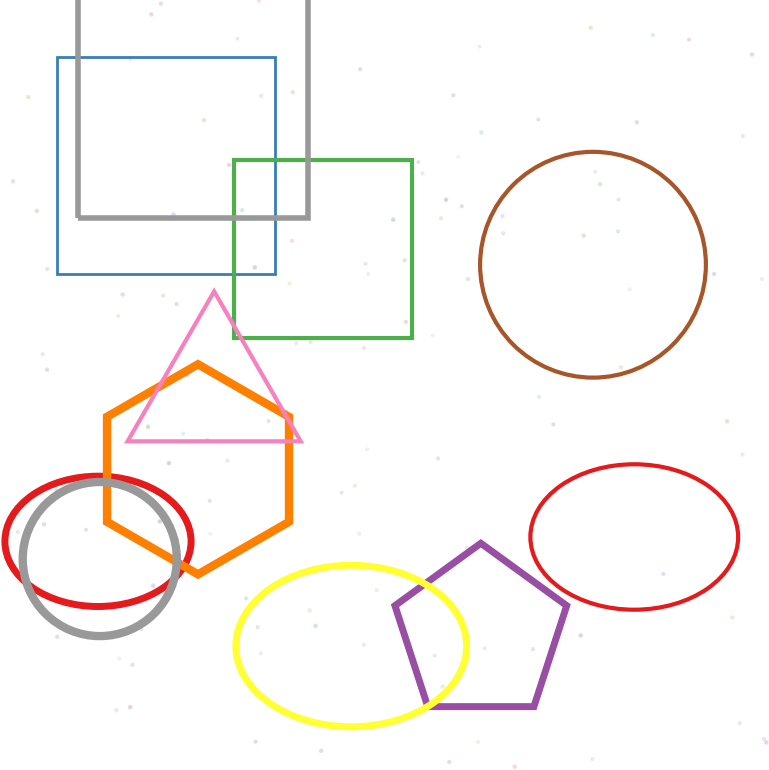[{"shape": "oval", "thickness": 2.5, "radius": 0.6, "center": [0.127, 0.297]}, {"shape": "oval", "thickness": 1.5, "radius": 0.67, "center": [0.824, 0.303]}, {"shape": "square", "thickness": 1, "radius": 0.71, "center": [0.216, 0.785]}, {"shape": "square", "thickness": 1.5, "radius": 0.58, "center": [0.42, 0.677]}, {"shape": "pentagon", "thickness": 2.5, "radius": 0.59, "center": [0.624, 0.177]}, {"shape": "hexagon", "thickness": 3, "radius": 0.68, "center": [0.257, 0.391]}, {"shape": "oval", "thickness": 2.5, "radius": 0.75, "center": [0.456, 0.161]}, {"shape": "circle", "thickness": 1.5, "radius": 0.73, "center": [0.77, 0.656]}, {"shape": "triangle", "thickness": 1.5, "radius": 0.65, "center": [0.278, 0.492]}, {"shape": "square", "thickness": 2, "radius": 0.75, "center": [0.251, 0.866]}, {"shape": "circle", "thickness": 3, "radius": 0.5, "center": [0.13, 0.274]}]